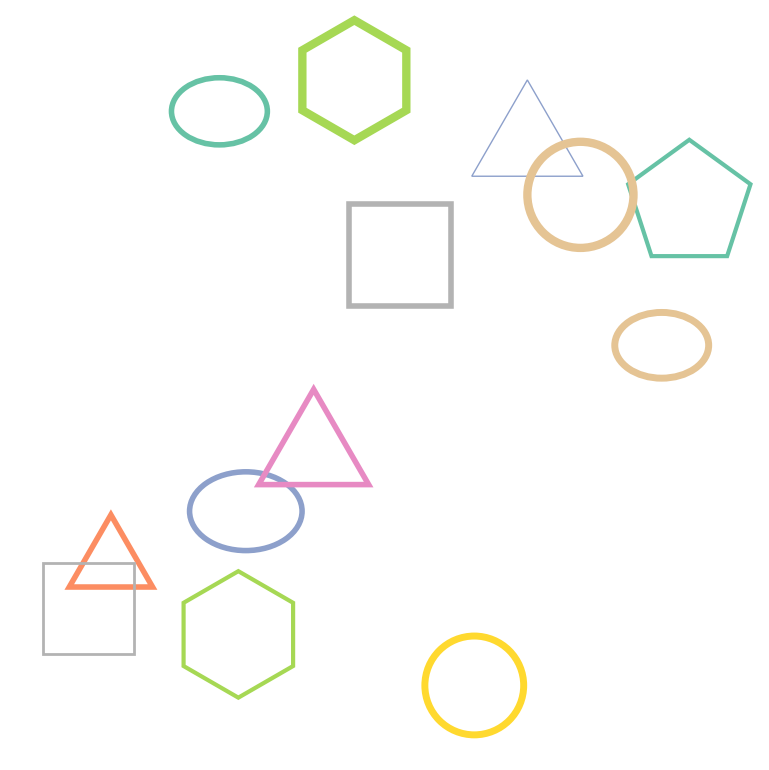[{"shape": "pentagon", "thickness": 1.5, "radius": 0.42, "center": [0.895, 0.735]}, {"shape": "oval", "thickness": 2, "radius": 0.31, "center": [0.285, 0.855]}, {"shape": "triangle", "thickness": 2, "radius": 0.31, "center": [0.144, 0.269]}, {"shape": "triangle", "thickness": 0.5, "radius": 0.42, "center": [0.685, 0.813]}, {"shape": "oval", "thickness": 2, "radius": 0.37, "center": [0.319, 0.336]}, {"shape": "triangle", "thickness": 2, "radius": 0.41, "center": [0.407, 0.412]}, {"shape": "hexagon", "thickness": 1.5, "radius": 0.41, "center": [0.31, 0.176]}, {"shape": "hexagon", "thickness": 3, "radius": 0.39, "center": [0.46, 0.896]}, {"shape": "circle", "thickness": 2.5, "radius": 0.32, "center": [0.616, 0.11]}, {"shape": "circle", "thickness": 3, "radius": 0.34, "center": [0.754, 0.747]}, {"shape": "oval", "thickness": 2.5, "radius": 0.3, "center": [0.859, 0.552]}, {"shape": "square", "thickness": 1, "radius": 0.3, "center": [0.115, 0.21]}, {"shape": "square", "thickness": 2, "radius": 0.33, "center": [0.519, 0.669]}]